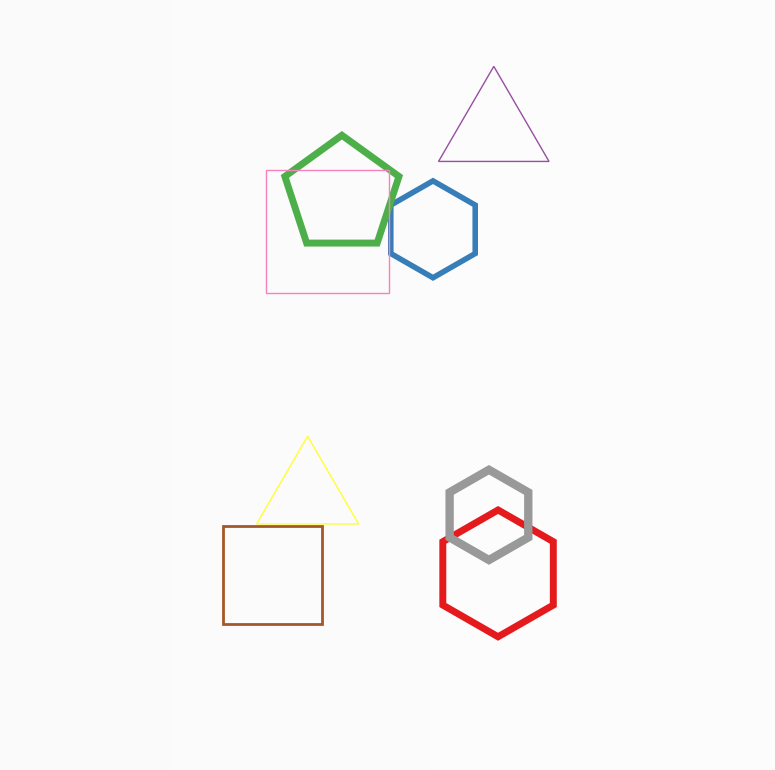[{"shape": "hexagon", "thickness": 2.5, "radius": 0.41, "center": [0.643, 0.255]}, {"shape": "hexagon", "thickness": 2, "radius": 0.31, "center": [0.559, 0.702]}, {"shape": "pentagon", "thickness": 2.5, "radius": 0.39, "center": [0.441, 0.747]}, {"shape": "triangle", "thickness": 0.5, "radius": 0.41, "center": [0.637, 0.831]}, {"shape": "triangle", "thickness": 0.5, "radius": 0.38, "center": [0.397, 0.358]}, {"shape": "square", "thickness": 1, "radius": 0.32, "center": [0.352, 0.253]}, {"shape": "square", "thickness": 0.5, "radius": 0.4, "center": [0.423, 0.699]}, {"shape": "hexagon", "thickness": 3, "radius": 0.29, "center": [0.631, 0.331]}]